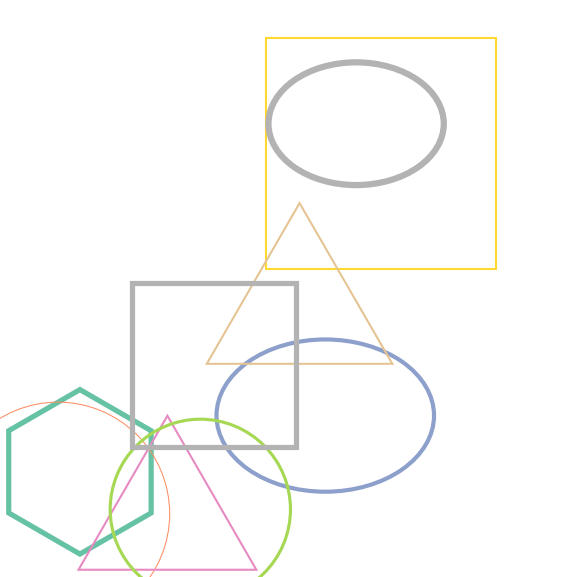[{"shape": "hexagon", "thickness": 2.5, "radius": 0.71, "center": [0.138, 0.182]}, {"shape": "circle", "thickness": 0.5, "radius": 0.97, "center": [0.1, 0.109]}, {"shape": "oval", "thickness": 2, "radius": 0.94, "center": [0.563, 0.28]}, {"shape": "triangle", "thickness": 1, "radius": 0.89, "center": [0.29, 0.101]}, {"shape": "circle", "thickness": 1.5, "radius": 0.78, "center": [0.347, 0.117]}, {"shape": "square", "thickness": 1, "radius": 1.0, "center": [0.659, 0.733]}, {"shape": "triangle", "thickness": 1, "radius": 0.93, "center": [0.519, 0.462]}, {"shape": "square", "thickness": 2.5, "radius": 0.71, "center": [0.371, 0.367]}, {"shape": "oval", "thickness": 3, "radius": 0.76, "center": [0.617, 0.785]}]